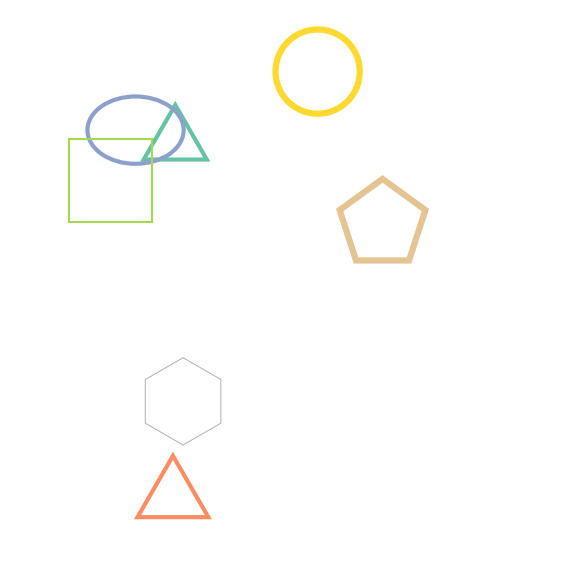[{"shape": "triangle", "thickness": 2, "radius": 0.32, "center": [0.303, 0.754]}, {"shape": "triangle", "thickness": 2, "radius": 0.35, "center": [0.299, 0.139]}, {"shape": "oval", "thickness": 2, "radius": 0.42, "center": [0.235, 0.774]}, {"shape": "square", "thickness": 1, "radius": 0.36, "center": [0.192, 0.687]}, {"shape": "circle", "thickness": 3, "radius": 0.36, "center": [0.55, 0.875]}, {"shape": "pentagon", "thickness": 3, "radius": 0.39, "center": [0.662, 0.611]}, {"shape": "hexagon", "thickness": 0.5, "radius": 0.38, "center": [0.317, 0.304]}]